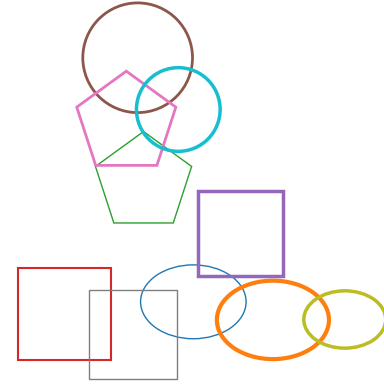[{"shape": "oval", "thickness": 1, "radius": 0.69, "center": [0.502, 0.216]}, {"shape": "oval", "thickness": 3, "radius": 0.73, "center": [0.709, 0.169]}, {"shape": "pentagon", "thickness": 1, "radius": 0.66, "center": [0.373, 0.527]}, {"shape": "square", "thickness": 1.5, "radius": 0.6, "center": [0.168, 0.184]}, {"shape": "square", "thickness": 2.5, "radius": 0.56, "center": [0.624, 0.394]}, {"shape": "circle", "thickness": 2, "radius": 0.71, "center": [0.358, 0.85]}, {"shape": "pentagon", "thickness": 2, "radius": 0.68, "center": [0.328, 0.68]}, {"shape": "square", "thickness": 1, "radius": 0.58, "center": [0.346, 0.131]}, {"shape": "oval", "thickness": 2.5, "radius": 0.53, "center": [0.895, 0.17]}, {"shape": "circle", "thickness": 2.5, "radius": 0.54, "center": [0.463, 0.716]}]